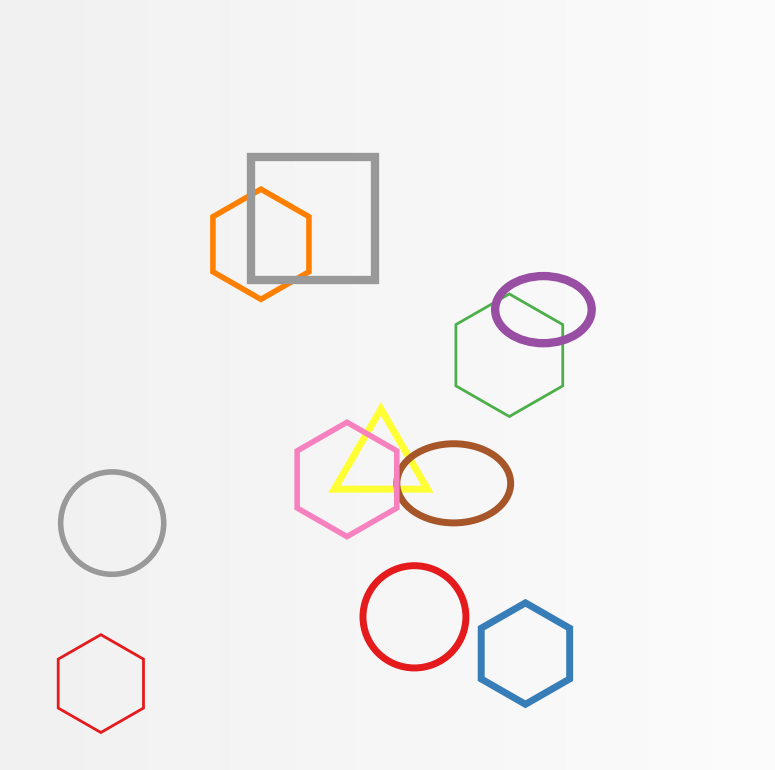[{"shape": "circle", "thickness": 2.5, "radius": 0.33, "center": [0.535, 0.199]}, {"shape": "hexagon", "thickness": 1, "radius": 0.32, "center": [0.13, 0.112]}, {"shape": "hexagon", "thickness": 2.5, "radius": 0.33, "center": [0.678, 0.151]}, {"shape": "hexagon", "thickness": 1, "radius": 0.4, "center": [0.657, 0.539]}, {"shape": "oval", "thickness": 3, "radius": 0.31, "center": [0.701, 0.598]}, {"shape": "hexagon", "thickness": 2, "radius": 0.36, "center": [0.337, 0.683]}, {"shape": "triangle", "thickness": 2.5, "radius": 0.35, "center": [0.492, 0.399]}, {"shape": "oval", "thickness": 2.5, "radius": 0.37, "center": [0.585, 0.372]}, {"shape": "hexagon", "thickness": 2, "radius": 0.37, "center": [0.448, 0.377]}, {"shape": "square", "thickness": 3, "radius": 0.4, "center": [0.404, 0.717]}, {"shape": "circle", "thickness": 2, "radius": 0.33, "center": [0.145, 0.321]}]